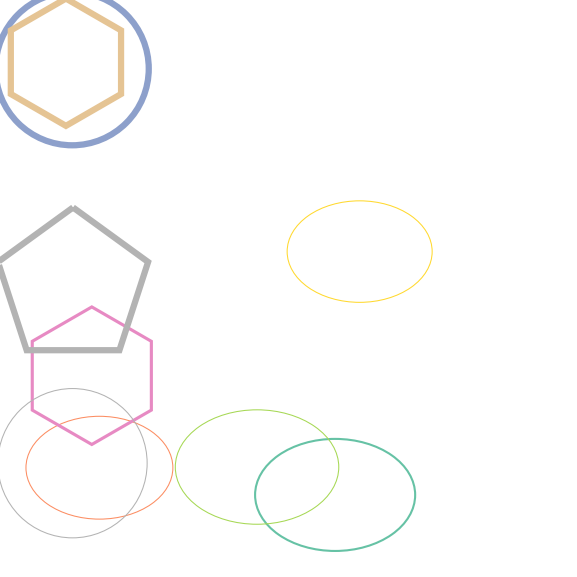[{"shape": "oval", "thickness": 1, "radius": 0.69, "center": [0.58, 0.142]}, {"shape": "oval", "thickness": 0.5, "radius": 0.64, "center": [0.172, 0.189]}, {"shape": "circle", "thickness": 3, "radius": 0.66, "center": [0.125, 0.88]}, {"shape": "hexagon", "thickness": 1.5, "radius": 0.6, "center": [0.159, 0.349]}, {"shape": "oval", "thickness": 0.5, "radius": 0.71, "center": [0.445, 0.19]}, {"shape": "oval", "thickness": 0.5, "radius": 0.63, "center": [0.623, 0.563]}, {"shape": "hexagon", "thickness": 3, "radius": 0.55, "center": [0.114, 0.891]}, {"shape": "circle", "thickness": 0.5, "radius": 0.65, "center": [0.126, 0.197]}, {"shape": "pentagon", "thickness": 3, "radius": 0.68, "center": [0.126, 0.503]}]